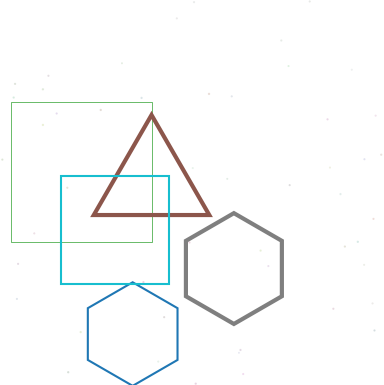[{"shape": "hexagon", "thickness": 1.5, "radius": 0.67, "center": [0.345, 0.132]}, {"shape": "square", "thickness": 0.5, "radius": 0.91, "center": [0.211, 0.552]}, {"shape": "triangle", "thickness": 3, "radius": 0.87, "center": [0.394, 0.528]}, {"shape": "hexagon", "thickness": 3, "radius": 0.72, "center": [0.608, 0.302]}, {"shape": "square", "thickness": 1.5, "radius": 0.7, "center": [0.298, 0.402]}]